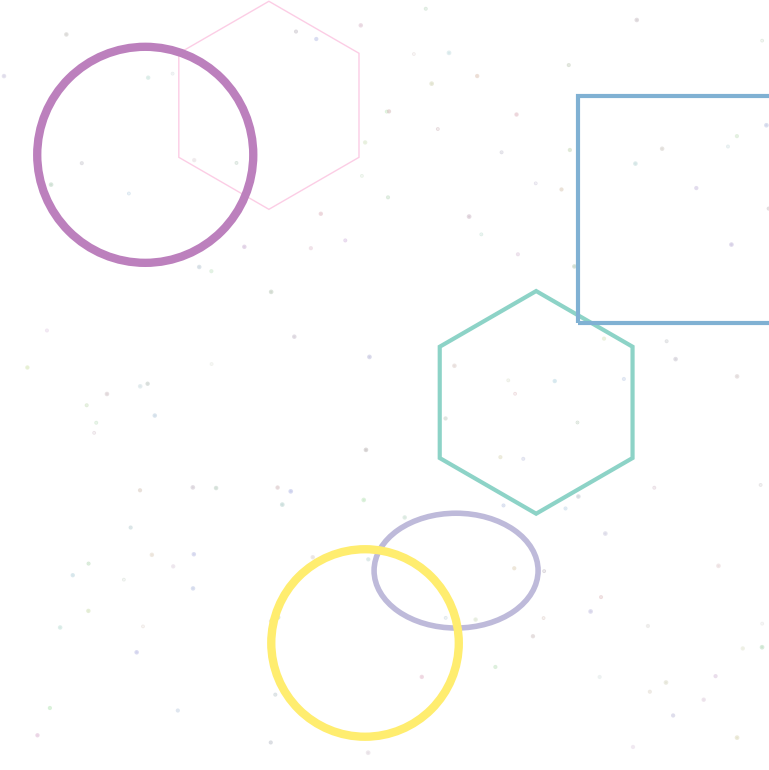[{"shape": "hexagon", "thickness": 1.5, "radius": 0.72, "center": [0.696, 0.477]}, {"shape": "oval", "thickness": 2, "radius": 0.53, "center": [0.592, 0.259]}, {"shape": "square", "thickness": 1.5, "radius": 0.74, "center": [0.898, 0.728]}, {"shape": "hexagon", "thickness": 0.5, "radius": 0.68, "center": [0.349, 0.863]}, {"shape": "circle", "thickness": 3, "radius": 0.7, "center": [0.189, 0.799]}, {"shape": "circle", "thickness": 3, "radius": 0.61, "center": [0.474, 0.165]}]